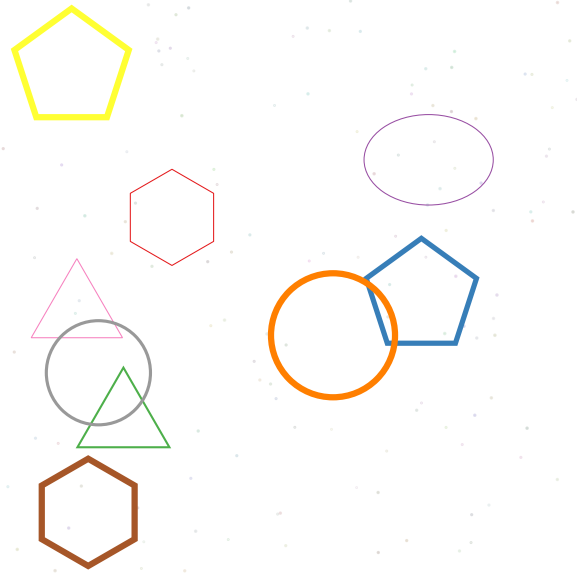[{"shape": "hexagon", "thickness": 0.5, "radius": 0.42, "center": [0.298, 0.623]}, {"shape": "pentagon", "thickness": 2.5, "radius": 0.5, "center": [0.73, 0.486]}, {"shape": "triangle", "thickness": 1, "radius": 0.46, "center": [0.214, 0.271]}, {"shape": "oval", "thickness": 0.5, "radius": 0.56, "center": [0.742, 0.722]}, {"shape": "circle", "thickness": 3, "radius": 0.54, "center": [0.577, 0.419]}, {"shape": "pentagon", "thickness": 3, "radius": 0.52, "center": [0.124, 0.88]}, {"shape": "hexagon", "thickness": 3, "radius": 0.46, "center": [0.153, 0.112]}, {"shape": "triangle", "thickness": 0.5, "radius": 0.46, "center": [0.133, 0.46]}, {"shape": "circle", "thickness": 1.5, "radius": 0.45, "center": [0.17, 0.354]}]